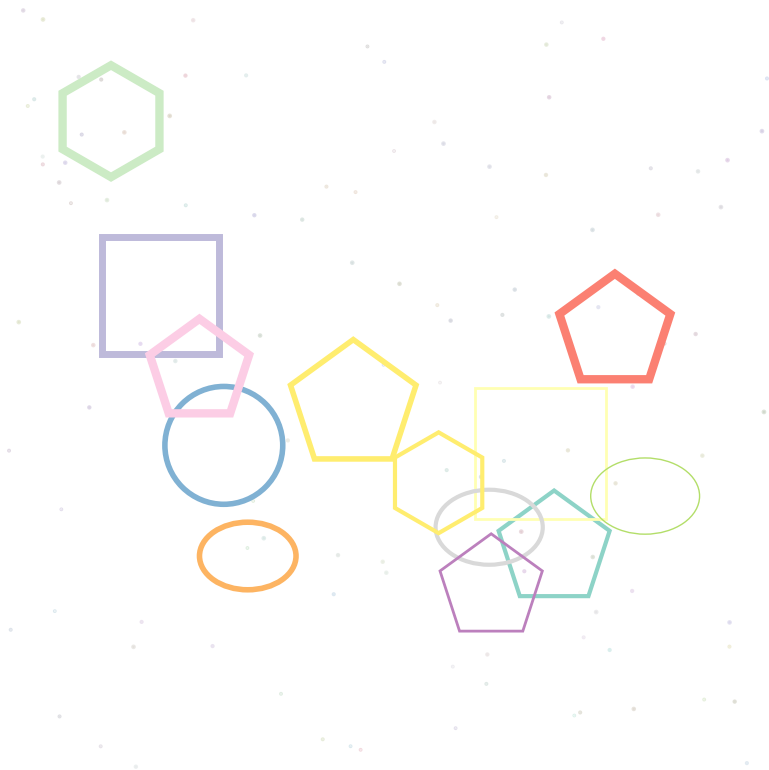[{"shape": "pentagon", "thickness": 1.5, "radius": 0.38, "center": [0.72, 0.287]}, {"shape": "square", "thickness": 1, "radius": 0.42, "center": [0.702, 0.411]}, {"shape": "square", "thickness": 2.5, "radius": 0.38, "center": [0.208, 0.616]}, {"shape": "pentagon", "thickness": 3, "radius": 0.38, "center": [0.799, 0.569]}, {"shape": "circle", "thickness": 2, "radius": 0.38, "center": [0.291, 0.422]}, {"shape": "oval", "thickness": 2, "radius": 0.31, "center": [0.322, 0.278]}, {"shape": "oval", "thickness": 0.5, "radius": 0.35, "center": [0.838, 0.356]}, {"shape": "pentagon", "thickness": 3, "radius": 0.34, "center": [0.259, 0.518]}, {"shape": "oval", "thickness": 1.5, "radius": 0.35, "center": [0.635, 0.315]}, {"shape": "pentagon", "thickness": 1, "radius": 0.35, "center": [0.638, 0.237]}, {"shape": "hexagon", "thickness": 3, "radius": 0.36, "center": [0.144, 0.843]}, {"shape": "pentagon", "thickness": 2, "radius": 0.43, "center": [0.459, 0.473]}, {"shape": "hexagon", "thickness": 1.5, "radius": 0.33, "center": [0.57, 0.373]}]